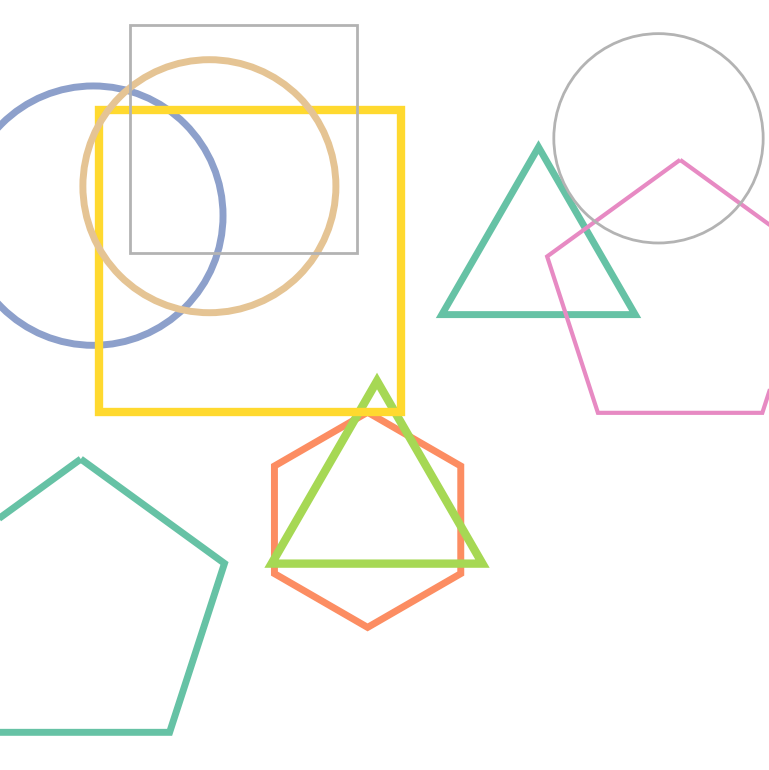[{"shape": "pentagon", "thickness": 2.5, "radius": 0.98, "center": [0.105, 0.208]}, {"shape": "triangle", "thickness": 2.5, "radius": 0.73, "center": [0.699, 0.664]}, {"shape": "hexagon", "thickness": 2.5, "radius": 0.7, "center": [0.477, 0.325]}, {"shape": "circle", "thickness": 2.5, "radius": 0.84, "center": [0.121, 0.72]}, {"shape": "pentagon", "thickness": 1.5, "radius": 0.91, "center": [0.883, 0.611]}, {"shape": "triangle", "thickness": 3, "radius": 0.79, "center": [0.49, 0.347]}, {"shape": "square", "thickness": 3, "radius": 0.98, "center": [0.324, 0.661]}, {"shape": "circle", "thickness": 2.5, "radius": 0.82, "center": [0.272, 0.758]}, {"shape": "circle", "thickness": 1, "radius": 0.68, "center": [0.855, 0.82]}, {"shape": "square", "thickness": 1, "radius": 0.74, "center": [0.316, 0.819]}]